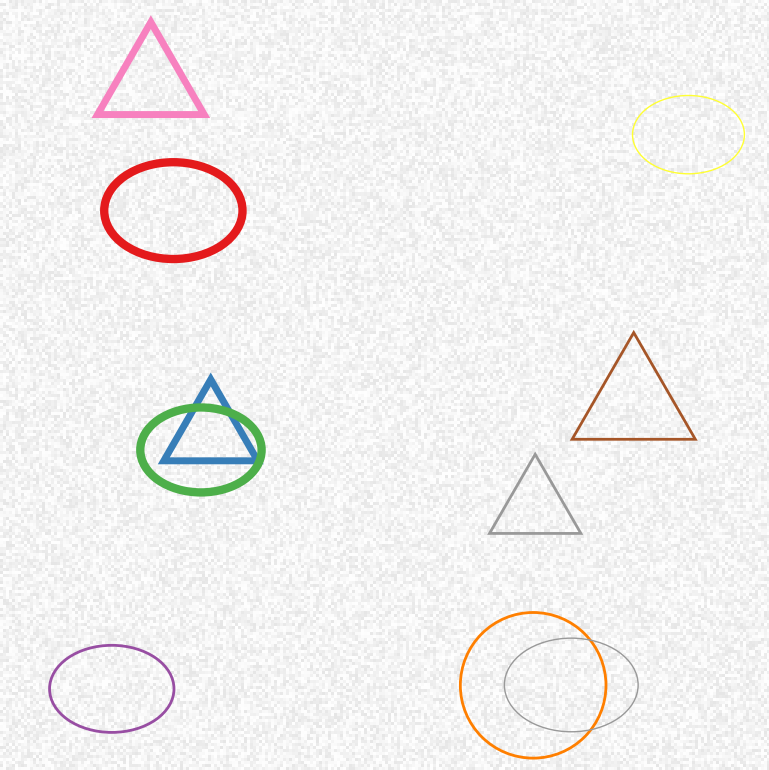[{"shape": "oval", "thickness": 3, "radius": 0.45, "center": [0.225, 0.726]}, {"shape": "triangle", "thickness": 2.5, "radius": 0.35, "center": [0.274, 0.437]}, {"shape": "oval", "thickness": 3, "radius": 0.39, "center": [0.261, 0.416]}, {"shape": "oval", "thickness": 1, "radius": 0.4, "center": [0.145, 0.105]}, {"shape": "circle", "thickness": 1, "radius": 0.47, "center": [0.692, 0.11]}, {"shape": "oval", "thickness": 0.5, "radius": 0.36, "center": [0.894, 0.825]}, {"shape": "triangle", "thickness": 1, "radius": 0.46, "center": [0.823, 0.476]}, {"shape": "triangle", "thickness": 2.5, "radius": 0.4, "center": [0.196, 0.891]}, {"shape": "triangle", "thickness": 1, "radius": 0.34, "center": [0.695, 0.341]}, {"shape": "oval", "thickness": 0.5, "radius": 0.43, "center": [0.742, 0.11]}]